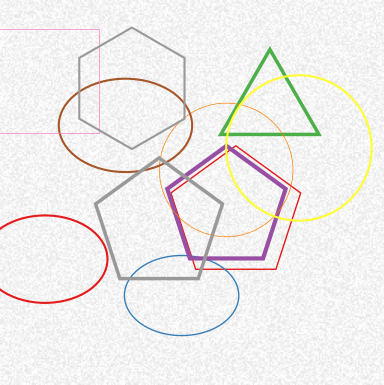[{"shape": "pentagon", "thickness": 1, "radius": 0.89, "center": [0.612, 0.444]}, {"shape": "oval", "thickness": 1.5, "radius": 0.81, "center": [0.117, 0.327]}, {"shape": "oval", "thickness": 1, "radius": 0.74, "center": [0.472, 0.232]}, {"shape": "triangle", "thickness": 2.5, "radius": 0.74, "center": [0.701, 0.724]}, {"shape": "pentagon", "thickness": 3, "radius": 0.81, "center": [0.588, 0.459]}, {"shape": "circle", "thickness": 0.5, "radius": 0.87, "center": [0.587, 0.559]}, {"shape": "circle", "thickness": 1.5, "radius": 0.94, "center": [0.776, 0.616]}, {"shape": "oval", "thickness": 1.5, "radius": 0.87, "center": [0.326, 0.674]}, {"shape": "square", "thickness": 0.5, "radius": 0.67, "center": [0.122, 0.789]}, {"shape": "pentagon", "thickness": 2.5, "radius": 0.87, "center": [0.413, 0.417]}, {"shape": "hexagon", "thickness": 1.5, "radius": 0.79, "center": [0.343, 0.771]}]